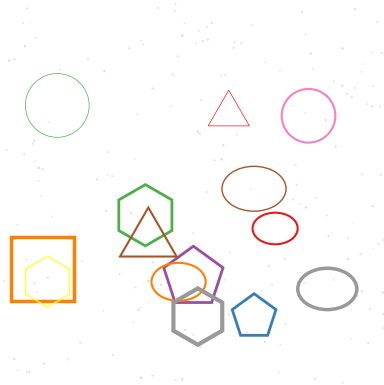[{"shape": "oval", "thickness": 1.5, "radius": 0.29, "center": [0.715, 0.407]}, {"shape": "triangle", "thickness": 0.5, "radius": 0.31, "center": [0.594, 0.704]}, {"shape": "pentagon", "thickness": 2, "radius": 0.3, "center": [0.66, 0.177]}, {"shape": "circle", "thickness": 0.5, "radius": 0.41, "center": [0.149, 0.726]}, {"shape": "hexagon", "thickness": 2, "radius": 0.4, "center": [0.378, 0.441]}, {"shape": "pentagon", "thickness": 2, "radius": 0.4, "center": [0.502, 0.28]}, {"shape": "square", "thickness": 2.5, "radius": 0.42, "center": [0.11, 0.302]}, {"shape": "oval", "thickness": 1.5, "radius": 0.35, "center": [0.464, 0.268]}, {"shape": "hexagon", "thickness": 1, "radius": 0.33, "center": [0.124, 0.268]}, {"shape": "oval", "thickness": 1, "radius": 0.42, "center": [0.66, 0.51]}, {"shape": "triangle", "thickness": 1.5, "radius": 0.42, "center": [0.385, 0.376]}, {"shape": "circle", "thickness": 1.5, "radius": 0.35, "center": [0.801, 0.699]}, {"shape": "oval", "thickness": 2.5, "radius": 0.38, "center": [0.85, 0.25]}, {"shape": "hexagon", "thickness": 3, "radius": 0.37, "center": [0.514, 0.178]}]